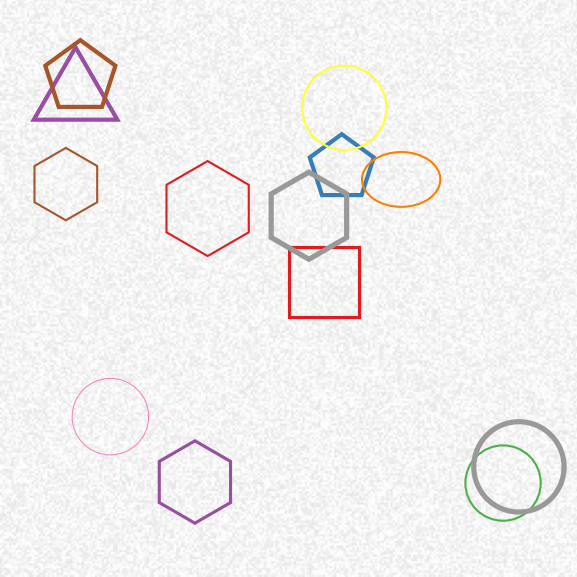[{"shape": "square", "thickness": 1.5, "radius": 0.3, "center": [0.561, 0.511]}, {"shape": "hexagon", "thickness": 1, "radius": 0.41, "center": [0.36, 0.638]}, {"shape": "pentagon", "thickness": 2, "radius": 0.29, "center": [0.592, 0.708]}, {"shape": "circle", "thickness": 1, "radius": 0.33, "center": [0.871, 0.163]}, {"shape": "hexagon", "thickness": 1.5, "radius": 0.36, "center": [0.338, 0.165]}, {"shape": "triangle", "thickness": 2, "radius": 0.42, "center": [0.131, 0.834]}, {"shape": "oval", "thickness": 1, "radius": 0.34, "center": [0.695, 0.688]}, {"shape": "circle", "thickness": 1, "radius": 0.36, "center": [0.596, 0.812]}, {"shape": "hexagon", "thickness": 1, "radius": 0.31, "center": [0.114, 0.68]}, {"shape": "pentagon", "thickness": 2, "radius": 0.32, "center": [0.139, 0.866]}, {"shape": "circle", "thickness": 0.5, "radius": 0.33, "center": [0.191, 0.278]}, {"shape": "circle", "thickness": 2.5, "radius": 0.39, "center": [0.899, 0.191]}, {"shape": "hexagon", "thickness": 2.5, "radius": 0.38, "center": [0.535, 0.626]}]